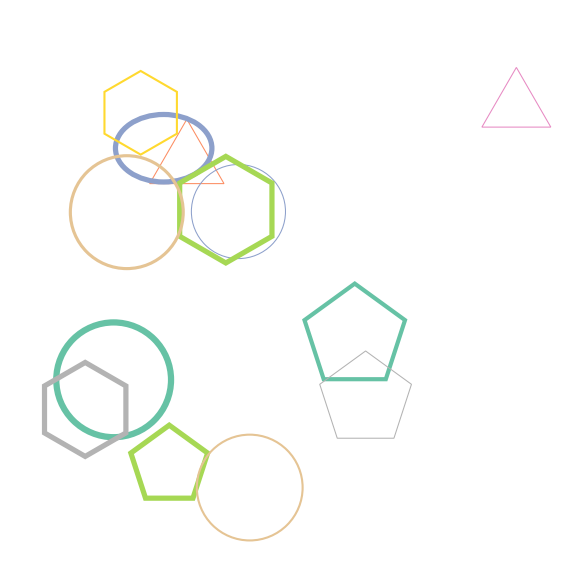[{"shape": "circle", "thickness": 3, "radius": 0.5, "center": [0.197, 0.341]}, {"shape": "pentagon", "thickness": 2, "radius": 0.46, "center": [0.614, 0.417]}, {"shape": "triangle", "thickness": 0.5, "radius": 0.37, "center": [0.324, 0.718]}, {"shape": "oval", "thickness": 2.5, "radius": 0.42, "center": [0.283, 0.742]}, {"shape": "circle", "thickness": 0.5, "radius": 0.41, "center": [0.413, 0.633]}, {"shape": "triangle", "thickness": 0.5, "radius": 0.34, "center": [0.894, 0.813]}, {"shape": "pentagon", "thickness": 2.5, "radius": 0.35, "center": [0.293, 0.193]}, {"shape": "hexagon", "thickness": 2.5, "radius": 0.46, "center": [0.391, 0.636]}, {"shape": "hexagon", "thickness": 1, "radius": 0.36, "center": [0.244, 0.804]}, {"shape": "circle", "thickness": 1.5, "radius": 0.49, "center": [0.22, 0.632]}, {"shape": "circle", "thickness": 1, "radius": 0.46, "center": [0.432, 0.155]}, {"shape": "pentagon", "thickness": 0.5, "radius": 0.42, "center": [0.633, 0.308]}, {"shape": "hexagon", "thickness": 2.5, "radius": 0.41, "center": [0.148, 0.29]}]